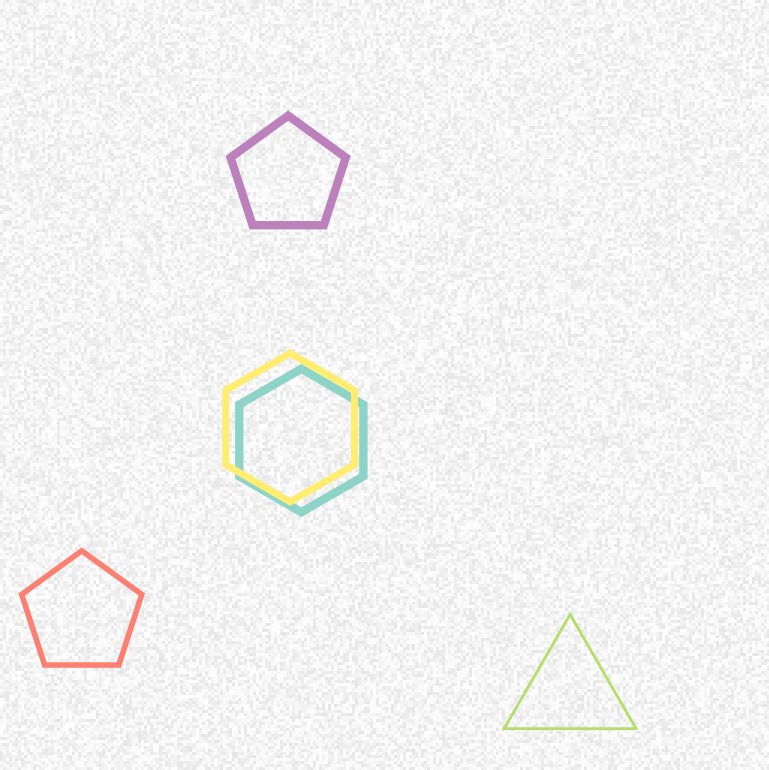[{"shape": "hexagon", "thickness": 3, "radius": 0.47, "center": [0.391, 0.428]}, {"shape": "pentagon", "thickness": 2, "radius": 0.41, "center": [0.106, 0.203]}, {"shape": "triangle", "thickness": 1, "radius": 0.49, "center": [0.74, 0.103]}, {"shape": "pentagon", "thickness": 3, "radius": 0.39, "center": [0.374, 0.771]}, {"shape": "hexagon", "thickness": 2.5, "radius": 0.48, "center": [0.377, 0.445]}]